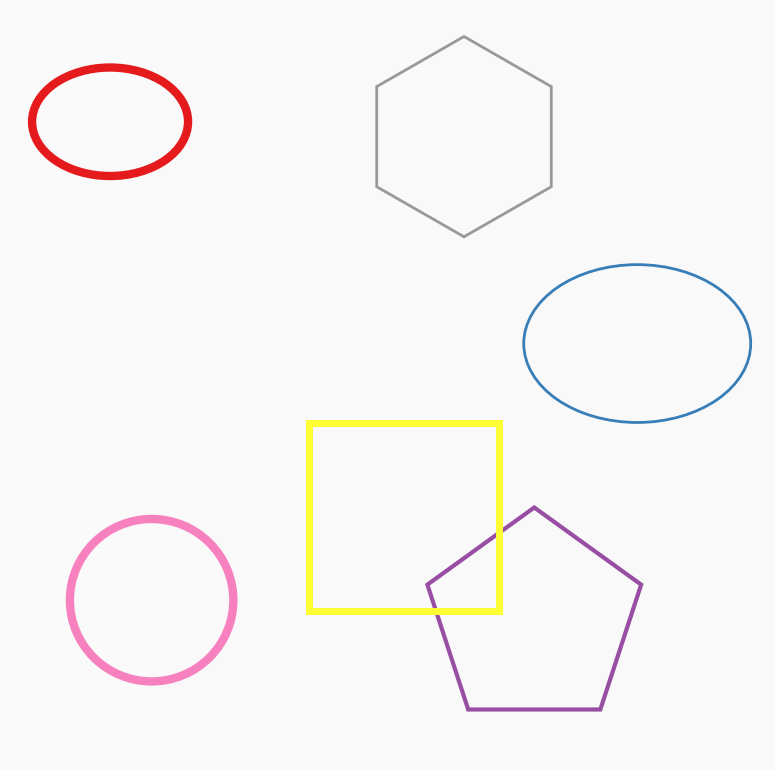[{"shape": "oval", "thickness": 3, "radius": 0.5, "center": [0.142, 0.842]}, {"shape": "oval", "thickness": 1, "radius": 0.73, "center": [0.822, 0.554]}, {"shape": "pentagon", "thickness": 1.5, "radius": 0.73, "center": [0.689, 0.196]}, {"shape": "square", "thickness": 2.5, "radius": 0.61, "center": [0.521, 0.329]}, {"shape": "circle", "thickness": 3, "radius": 0.53, "center": [0.196, 0.221]}, {"shape": "hexagon", "thickness": 1, "radius": 0.65, "center": [0.599, 0.823]}]